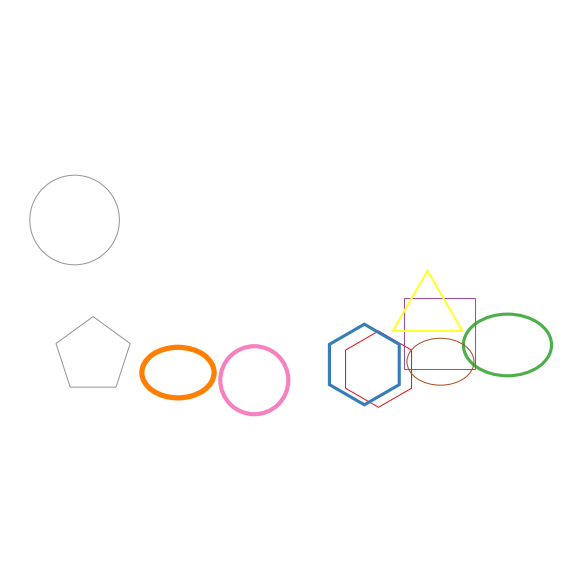[{"shape": "hexagon", "thickness": 0.5, "radius": 0.33, "center": [0.655, 0.36]}, {"shape": "hexagon", "thickness": 1.5, "radius": 0.35, "center": [0.631, 0.368]}, {"shape": "oval", "thickness": 1.5, "radius": 0.38, "center": [0.879, 0.402]}, {"shape": "square", "thickness": 0.5, "radius": 0.31, "center": [0.76, 0.421]}, {"shape": "oval", "thickness": 2.5, "radius": 0.31, "center": [0.308, 0.354]}, {"shape": "triangle", "thickness": 1, "radius": 0.35, "center": [0.74, 0.461]}, {"shape": "oval", "thickness": 0.5, "radius": 0.29, "center": [0.763, 0.373]}, {"shape": "circle", "thickness": 2, "radius": 0.29, "center": [0.44, 0.341]}, {"shape": "circle", "thickness": 0.5, "radius": 0.39, "center": [0.129, 0.618]}, {"shape": "pentagon", "thickness": 0.5, "radius": 0.34, "center": [0.161, 0.383]}]